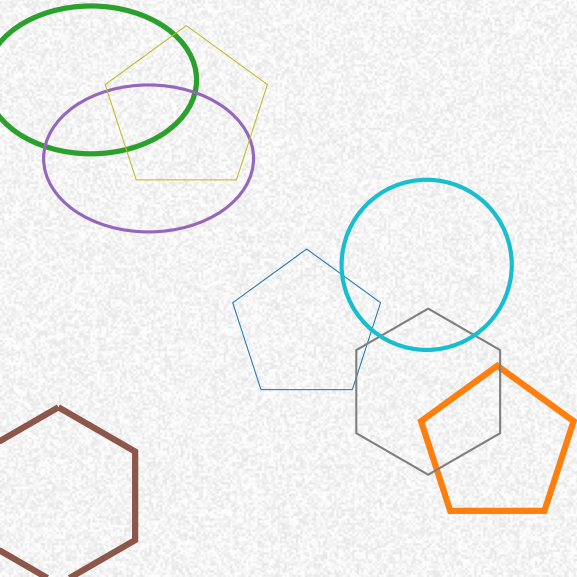[{"shape": "pentagon", "thickness": 0.5, "radius": 0.67, "center": [0.531, 0.433]}, {"shape": "pentagon", "thickness": 3, "radius": 0.69, "center": [0.861, 0.227]}, {"shape": "oval", "thickness": 2.5, "radius": 0.91, "center": [0.158, 0.861]}, {"shape": "oval", "thickness": 1.5, "radius": 0.91, "center": [0.257, 0.725]}, {"shape": "hexagon", "thickness": 3, "radius": 0.77, "center": [0.101, 0.141]}, {"shape": "hexagon", "thickness": 1, "radius": 0.72, "center": [0.741, 0.321]}, {"shape": "pentagon", "thickness": 0.5, "radius": 0.74, "center": [0.323, 0.807]}, {"shape": "circle", "thickness": 2, "radius": 0.74, "center": [0.739, 0.541]}]